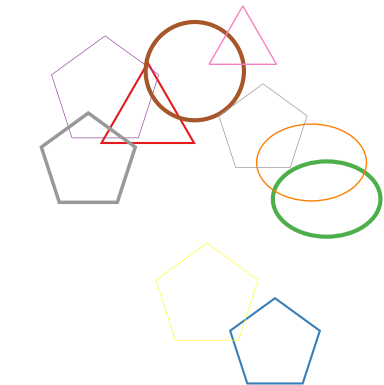[{"shape": "triangle", "thickness": 1.5, "radius": 0.69, "center": [0.384, 0.698]}, {"shape": "pentagon", "thickness": 1.5, "radius": 0.61, "center": [0.714, 0.103]}, {"shape": "oval", "thickness": 3, "radius": 0.7, "center": [0.848, 0.483]}, {"shape": "pentagon", "thickness": 0.5, "radius": 0.73, "center": [0.273, 0.76]}, {"shape": "oval", "thickness": 1, "radius": 0.71, "center": [0.809, 0.578]}, {"shape": "pentagon", "thickness": 0.5, "radius": 0.7, "center": [0.537, 0.229]}, {"shape": "circle", "thickness": 3, "radius": 0.64, "center": [0.506, 0.815]}, {"shape": "triangle", "thickness": 1, "radius": 0.51, "center": [0.631, 0.884]}, {"shape": "pentagon", "thickness": 0.5, "radius": 0.6, "center": [0.683, 0.662]}, {"shape": "pentagon", "thickness": 2.5, "radius": 0.64, "center": [0.229, 0.578]}]